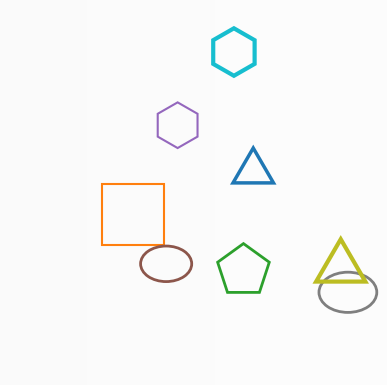[{"shape": "triangle", "thickness": 2.5, "radius": 0.3, "center": [0.654, 0.555]}, {"shape": "square", "thickness": 1.5, "radius": 0.4, "center": [0.343, 0.443]}, {"shape": "pentagon", "thickness": 2, "radius": 0.35, "center": [0.628, 0.297]}, {"shape": "hexagon", "thickness": 1.5, "radius": 0.3, "center": [0.458, 0.675]}, {"shape": "oval", "thickness": 2, "radius": 0.33, "center": [0.429, 0.315]}, {"shape": "oval", "thickness": 2, "radius": 0.37, "center": [0.898, 0.241]}, {"shape": "triangle", "thickness": 3, "radius": 0.37, "center": [0.879, 0.305]}, {"shape": "hexagon", "thickness": 3, "radius": 0.31, "center": [0.604, 0.865]}]